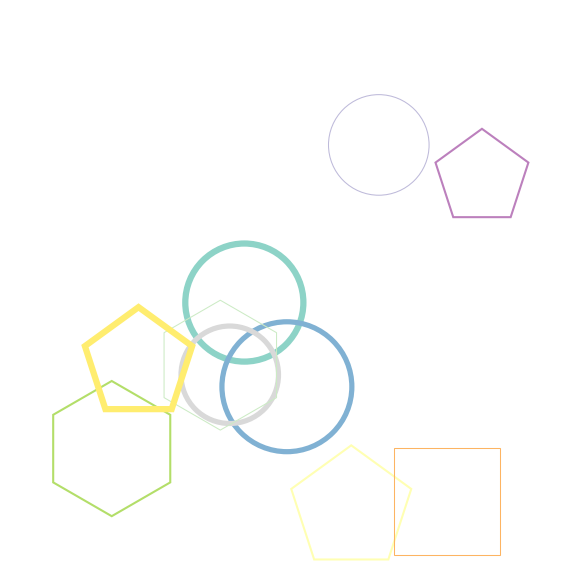[{"shape": "circle", "thickness": 3, "radius": 0.51, "center": [0.423, 0.475]}, {"shape": "pentagon", "thickness": 1, "radius": 0.55, "center": [0.608, 0.119]}, {"shape": "circle", "thickness": 0.5, "radius": 0.44, "center": [0.656, 0.748]}, {"shape": "circle", "thickness": 2.5, "radius": 0.56, "center": [0.497, 0.329]}, {"shape": "square", "thickness": 0.5, "radius": 0.46, "center": [0.774, 0.13]}, {"shape": "hexagon", "thickness": 1, "radius": 0.59, "center": [0.193, 0.222]}, {"shape": "circle", "thickness": 2.5, "radius": 0.42, "center": [0.398, 0.35]}, {"shape": "pentagon", "thickness": 1, "radius": 0.42, "center": [0.835, 0.692]}, {"shape": "hexagon", "thickness": 0.5, "radius": 0.56, "center": [0.381, 0.367]}, {"shape": "pentagon", "thickness": 3, "radius": 0.49, "center": [0.24, 0.37]}]